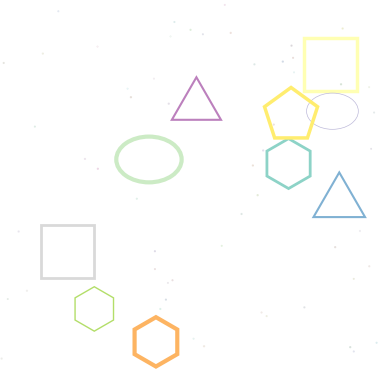[{"shape": "hexagon", "thickness": 2, "radius": 0.32, "center": [0.749, 0.575]}, {"shape": "square", "thickness": 2.5, "radius": 0.35, "center": [0.859, 0.833]}, {"shape": "oval", "thickness": 0.5, "radius": 0.34, "center": [0.864, 0.711]}, {"shape": "triangle", "thickness": 1.5, "radius": 0.39, "center": [0.881, 0.475]}, {"shape": "hexagon", "thickness": 3, "radius": 0.32, "center": [0.405, 0.112]}, {"shape": "hexagon", "thickness": 1, "radius": 0.29, "center": [0.245, 0.198]}, {"shape": "square", "thickness": 2, "radius": 0.34, "center": [0.176, 0.347]}, {"shape": "triangle", "thickness": 1.5, "radius": 0.37, "center": [0.51, 0.726]}, {"shape": "oval", "thickness": 3, "radius": 0.42, "center": [0.387, 0.586]}, {"shape": "pentagon", "thickness": 2.5, "radius": 0.36, "center": [0.756, 0.7]}]